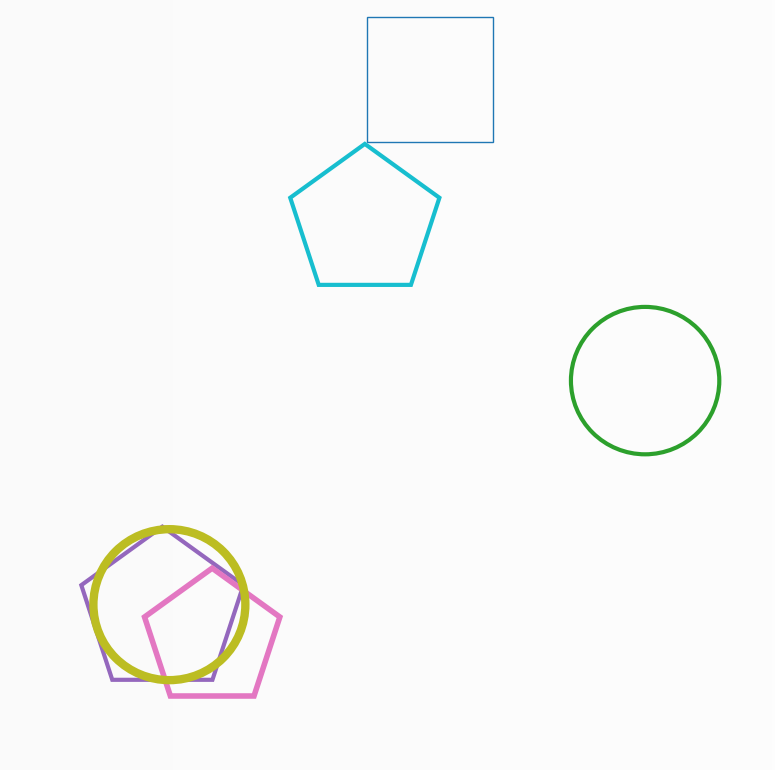[{"shape": "square", "thickness": 0.5, "radius": 0.41, "center": [0.555, 0.896]}, {"shape": "circle", "thickness": 1.5, "radius": 0.48, "center": [0.832, 0.506]}, {"shape": "pentagon", "thickness": 1.5, "radius": 0.55, "center": [0.209, 0.206]}, {"shape": "pentagon", "thickness": 2, "radius": 0.46, "center": [0.274, 0.17]}, {"shape": "circle", "thickness": 3, "radius": 0.49, "center": [0.219, 0.215]}, {"shape": "pentagon", "thickness": 1.5, "radius": 0.51, "center": [0.471, 0.712]}]